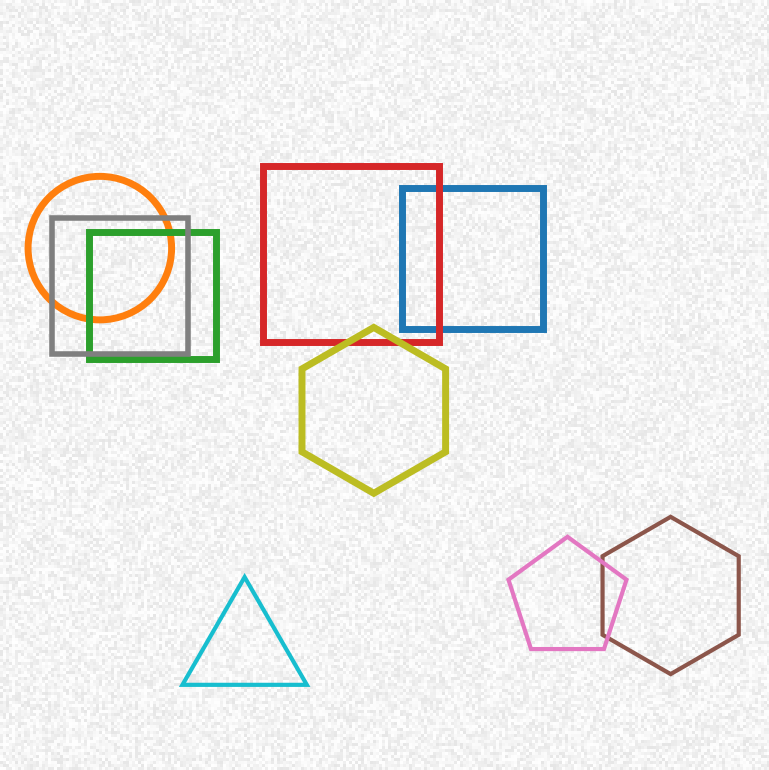[{"shape": "square", "thickness": 2.5, "radius": 0.46, "center": [0.613, 0.664]}, {"shape": "circle", "thickness": 2.5, "radius": 0.47, "center": [0.13, 0.678]}, {"shape": "square", "thickness": 2.5, "radius": 0.41, "center": [0.198, 0.616]}, {"shape": "square", "thickness": 2.5, "radius": 0.57, "center": [0.456, 0.67]}, {"shape": "hexagon", "thickness": 1.5, "radius": 0.51, "center": [0.871, 0.227]}, {"shape": "pentagon", "thickness": 1.5, "radius": 0.4, "center": [0.737, 0.222]}, {"shape": "square", "thickness": 2, "radius": 0.44, "center": [0.156, 0.628]}, {"shape": "hexagon", "thickness": 2.5, "radius": 0.54, "center": [0.485, 0.467]}, {"shape": "triangle", "thickness": 1.5, "radius": 0.47, "center": [0.318, 0.157]}]